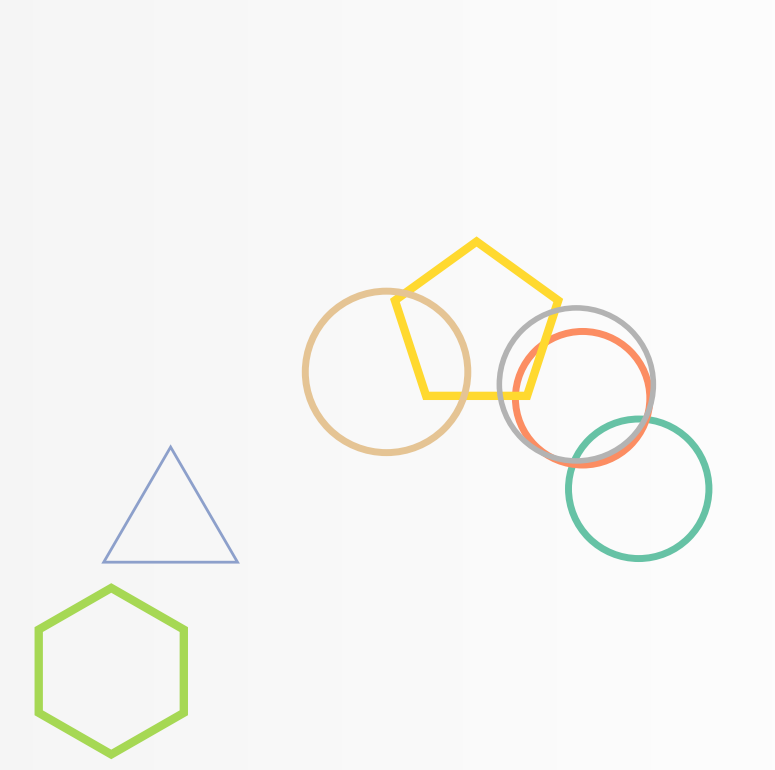[{"shape": "circle", "thickness": 2.5, "radius": 0.45, "center": [0.824, 0.365]}, {"shape": "circle", "thickness": 2.5, "radius": 0.43, "center": [0.752, 0.483]}, {"shape": "triangle", "thickness": 1, "radius": 0.5, "center": [0.22, 0.32]}, {"shape": "hexagon", "thickness": 3, "radius": 0.54, "center": [0.144, 0.128]}, {"shape": "pentagon", "thickness": 3, "radius": 0.55, "center": [0.615, 0.576]}, {"shape": "circle", "thickness": 2.5, "radius": 0.52, "center": [0.499, 0.517]}, {"shape": "circle", "thickness": 2, "radius": 0.5, "center": [0.744, 0.501]}]